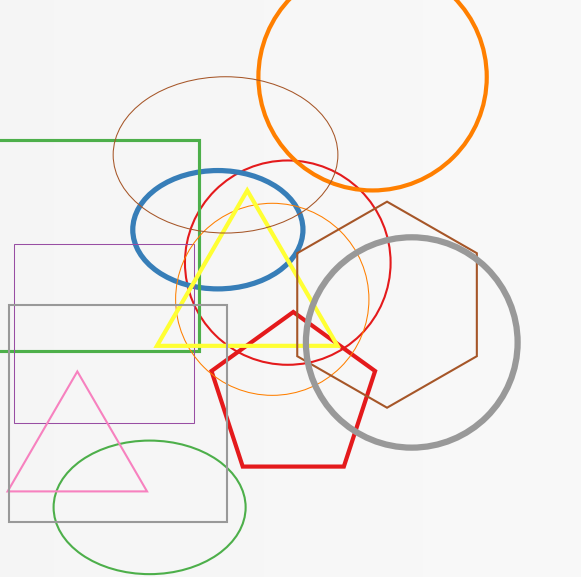[{"shape": "pentagon", "thickness": 2, "radius": 0.74, "center": [0.505, 0.311]}, {"shape": "circle", "thickness": 1, "radius": 0.88, "center": [0.495, 0.544]}, {"shape": "oval", "thickness": 2.5, "radius": 0.73, "center": [0.375, 0.601]}, {"shape": "square", "thickness": 1.5, "radius": 0.91, "center": [0.159, 0.574]}, {"shape": "oval", "thickness": 1, "radius": 0.83, "center": [0.257, 0.121]}, {"shape": "square", "thickness": 0.5, "radius": 0.78, "center": [0.178, 0.422]}, {"shape": "circle", "thickness": 2, "radius": 0.98, "center": [0.641, 0.866]}, {"shape": "circle", "thickness": 0.5, "radius": 0.83, "center": [0.468, 0.481]}, {"shape": "triangle", "thickness": 2, "radius": 0.9, "center": [0.425, 0.49]}, {"shape": "oval", "thickness": 0.5, "radius": 0.97, "center": [0.388, 0.731]}, {"shape": "hexagon", "thickness": 1, "radius": 0.89, "center": [0.666, 0.472]}, {"shape": "triangle", "thickness": 1, "radius": 0.69, "center": [0.133, 0.217]}, {"shape": "circle", "thickness": 3, "radius": 0.91, "center": [0.708, 0.406]}, {"shape": "square", "thickness": 1, "radius": 0.94, "center": [0.203, 0.283]}]